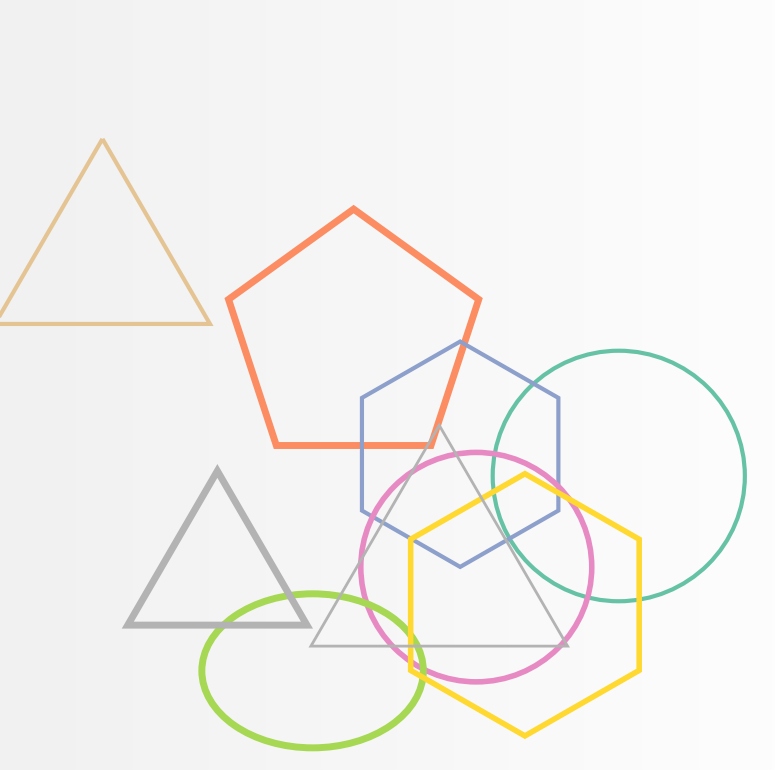[{"shape": "circle", "thickness": 1.5, "radius": 0.81, "center": [0.798, 0.382]}, {"shape": "pentagon", "thickness": 2.5, "radius": 0.85, "center": [0.456, 0.559]}, {"shape": "hexagon", "thickness": 1.5, "radius": 0.73, "center": [0.594, 0.41]}, {"shape": "circle", "thickness": 2, "radius": 0.74, "center": [0.615, 0.263]}, {"shape": "oval", "thickness": 2.5, "radius": 0.71, "center": [0.403, 0.129]}, {"shape": "hexagon", "thickness": 2, "radius": 0.85, "center": [0.677, 0.215]}, {"shape": "triangle", "thickness": 1.5, "radius": 0.8, "center": [0.132, 0.659]}, {"shape": "triangle", "thickness": 2.5, "radius": 0.67, "center": [0.28, 0.255]}, {"shape": "triangle", "thickness": 1, "radius": 0.96, "center": [0.567, 0.256]}]